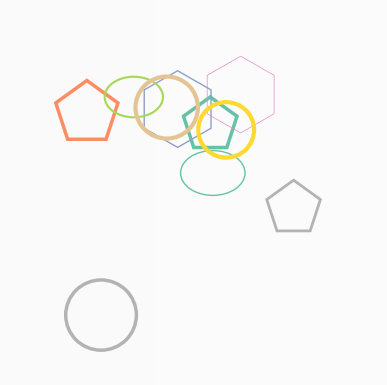[{"shape": "pentagon", "thickness": 2.5, "radius": 0.36, "center": [0.543, 0.676]}, {"shape": "oval", "thickness": 1, "radius": 0.42, "center": [0.549, 0.551]}, {"shape": "pentagon", "thickness": 2.5, "radius": 0.42, "center": [0.224, 0.707]}, {"shape": "hexagon", "thickness": 1, "radius": 0.5, "center": [0.458, 0.717]}, {"shape": "hexagon", "thickness": 0.5, "radius": 0.5, "center": [0.621, 0.754]}, {"shape": "oval", "thickness": 1.5, "radius": 0.38, "center": [0.345, 0.748]}, {"shape": "circle", "thickness": 3, "radius": 0.36, "center": [0.584, 0.663]}, {"shape": "circle", "thickness": 3, "radius": 0.4, "center": [0.43, 0.721]}, {"shape": "pentagon", "thickness": 2, "radius": 0.36, "center": [0.758, 0.459]}, {"shape": "circle", "thickness": 2.5, "radius": 0.46, "center": [0.261, 0.182]}]